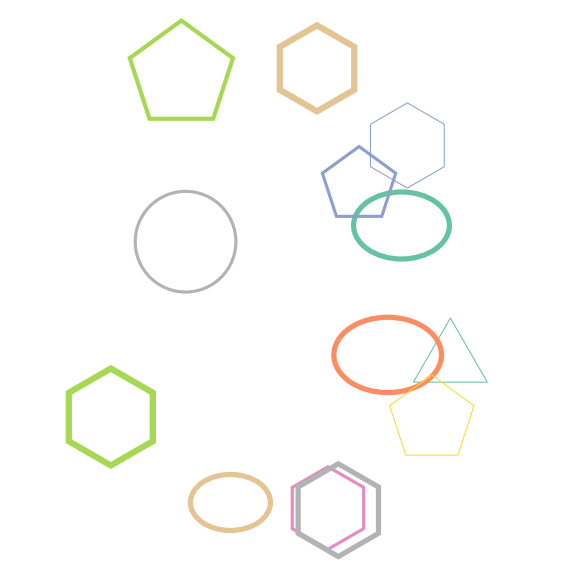[{"shape": "oval", "thickness": 2.5, "radius": 0.41, "center": [0.695, 0.609]}, {"shape": "triangle", "thickness": 0.5, "radius": 0.37, "center": [0.78, 0.374]}, {"shape": "oval", "thickness": 2.5, "radius": 0.47, "center": [0.671, 0.385]}, {"shape": "pentagon", "thickness": 1.5, "radius": 0.33, "center": [0.622, 0.679]}, {"shape": "hexagon", "thickness": 0.5, "radius": 0.37, "center": [0.705, 0.747]}, {"shape": "hexagon", "thickness": 1.5, "radius": 0.36, "center": [0.568, 0.119]}, {"shape": "pentagon", "thickness": 2, "radius": 0.47, "center": [0.314, 0.869]}, {"shape": "hexagon", "thickness": 3, "radius": 0.42, "center": [0.192, 0.277]}, {"shape": "pentagon", "thickness": 0.5, "radius": 0.38, "center": [0.748, 0.273]}, {"shape": "oval", "thickness": 2.5, "radius": 0.35, "center": [0.399, 0.129]}, {"shape": "hexagon", "thickness": 3, "radius": 0.37, "center": [0.549, 0.881]}, {"shape": "hexagon", "thickness": 2.5, "radius": 0.4, "center": [0.586, 0.116]}, {"shape": "circle", "thickness": 1.5, "radius": 0.44, "center": [0.321, 0.581]}]